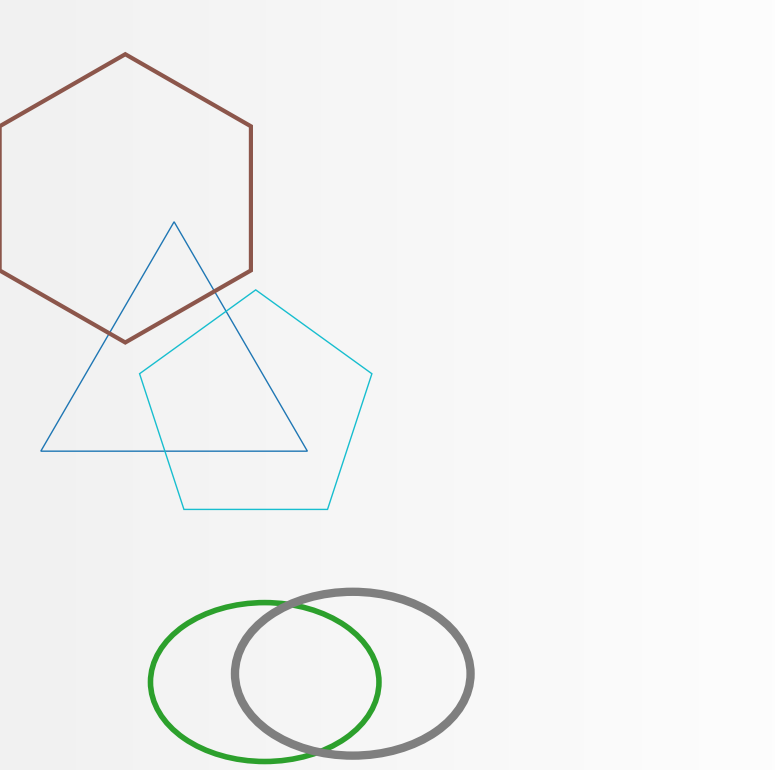[{"shape": "triangle", "thickness": 0.5, "radius": 0.99, "center": [0.225, 0.513]}, {"shape": "oval", "thickness": 2, "radius": 0.74, "center": [0.342, 0.114]}, {"shape": "hexagon", "thickness": 1.5, "radius": 0.94, "center": [0.162, 0.742]}, {"shape": "oval", "thickness": 3, "radius": 0.76, "center": [0.455, 0.125]}, {"shape": "pentagon", "thickness": 0.5, "radius": 0.79, "center": [0.33, 0.466]}]